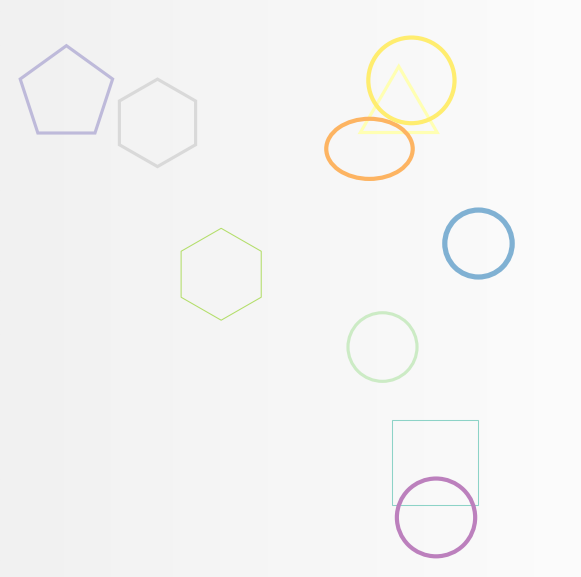[{"shape": "square", "thickness": 0.5, "radius": 0.37, "center": [0.748, 0.198]}, {"shape": "triangle", "thickness": 1.5, "radius": 0.38, "center": [0.686, 0.808]}, {"shape": "pentagon", "thickness": 1.5, "radius": 0.42, "center": [0.114, 0.836]}, {"shape": "circle", "thickness": 2.5, "radius": 0.29, "center": [0.823, 0.577]}, {"shape": "oval", "thickness": 2, "radius": 0.37, "center": [0.636, 0.741]}, {"shape": "hexagon", "thickness": 0.5, "radius": 0.4, "center": [0.381, 0.524]}, {"shape": "hexagon", "thickness": 1.5, "radius": 0.38, "center": [0.271, 0.786]}, {"shape": "circle", "thickness": 2, "radius": 0.34, "center": [0.75, 0.103]}, {"shape": "circle", "thickness": 1.5, "radius": 0.3, "center": [0.658, 0.398]}, {"shape": "circle", "thickness": 2, "radius": 0.37, "center": [0.708, 0.86]}]